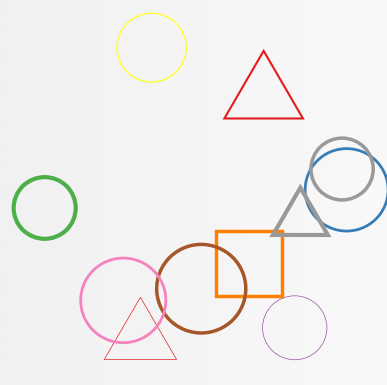[{"shape": "triangle", "thickness": 1.5, "radius": 0.59, "center": [0.68, 0.751]}, {"shape": "triangle", "thickness": 0.5, "radius": 0.54, "center": [0.362, 0.12]}, {"shape": "circle", "thickness": 2, "radius": 0.54, "center": [0.894, 0.507]}, {"shape": "circle", "thickness": 3, "radius": 0.4, "center": [0.115, 0.46]}, {"shape": "circle", "thickness": 0.5, "radius": 0.42, "center": [0.761, 0.149]}, {"shape": "square", "thickness": 2.5, "radius": 0.42, "center": [0.643, 0.316]}, {"shape": "circle", "thickness": 1, "radius": 0.45, "center": [0.391, 0.876]}, {"shape": "circle", "thickness": 2.5, "radius": 0.57, "center": [0.519, 0.25]}, {"shape": "circle", "thickness": 2, "radius": 0.55, "center": [0.318, 0.22]}, {"shape": "circle", "thickness": 2.5, "radius": 0.4, "center": [0.883, 0.561]}, {"shape": "triangle", "thickness": 3, "radius": 0.41, "center": [0.775, 0.431]}]